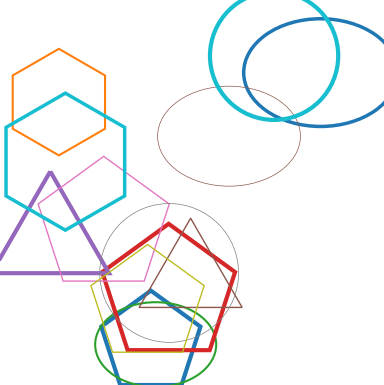[{"shape": "oval", "thickness": 2.5, "radius": 1.0, "center": [0.833, 0.811]}, {"shape": "pentagon", "thickness": 3, "radius": 0.68, "center": [0.392, 0.11]}, {"shape": "hexagon", "thickness": 1.5, "radius": 0.69, "center": [0.153, 0.735]}, {"shape": "oval", "thickness": 1.5, "radius": 0.79, "center": [0.404, 0.105]}, {"shape": "pentagon", "thickness": 3, "radius": 0.91, "center": [0.438, 0.237]}, {"shape": "triangle", "thickness": 3, "radius": 0.88, "center": [0.131, 0.379]}, {"shape": "triangle", "thickness": 1, "radius": 0.77, "center": [0.495, 0.279]}, {"shape": "oval", "thickness": 0.5, "radius": 0.93, "center": [0.595, 0.646]}, {"shape": "pentagon", "thickness": 1, "radius": 0.9, "center": [0.269, 0.415]}, {"shape": "circle", "thickness": 0.5, "radius": 0.9, "center": [0.439, 0.291]}, {"shape": "pentagon", "thickness": 1, "radius": 0.77, "center": [0.383, 0.21]}, {"shape": "hexagon", "thickness": 2.5, "radius": 0.89, "center": [0.17, 0.58]}, {"shape": "circle", "thickness": 3, "radius": 0.83, "center": [0.712, 0.855]}]